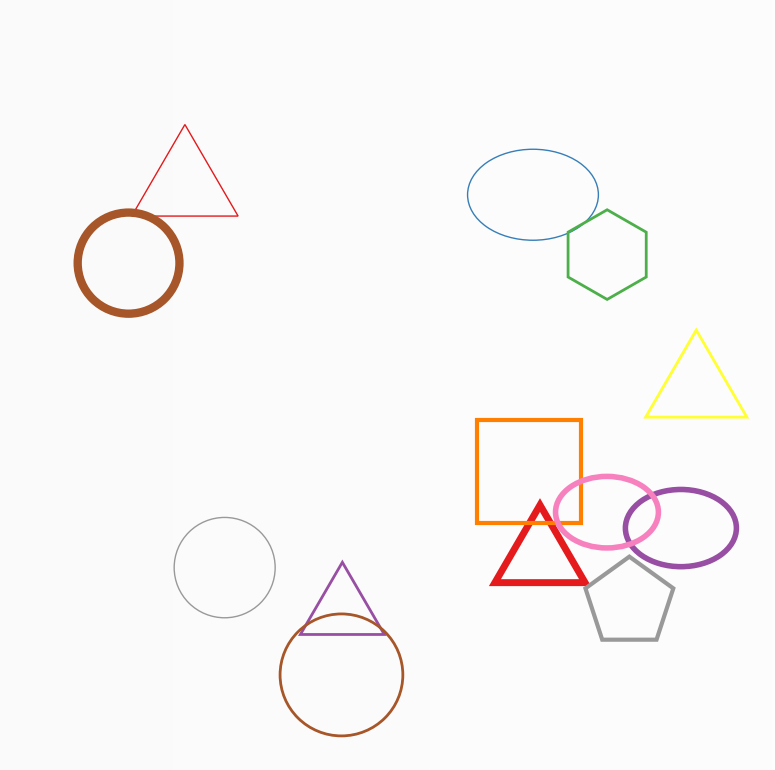[{"shape": "triangle", "thickness": 0.5, "radius": 0.4, "center": [0.239, 0.759]}, {"shape": "triangle", "thickness": 2.5, "radius": 0.34, "center": [0.697, 0.277]}, {"shape": "oval", "thickness": 0.5, "radius": 0.42, "center": [0.688, 0.747]}, {"shape": "hexagon", "thickness": 1, "radius": 0.29, "center": [0.783, 0.669]}, {"shape": "oval", "thickness": 2, "radius": 0.36, "center": [0.879, 0.314]}, {"shape": "triangle", "thickness": 1, "radius": 0.31, "center": [0.442, 0.207]}, {"shape": "square", "thickness": 1.5, "radius": 0.33, "center": [0.683, 0.388]}, {"shape": "triangle", "thickness": 1, "radius": 0.38, "center": [0.898, 0.496]}, {"shape": "circle", "thickness": 3, "radius": 0.33, "center": [0.166, 0.658]}, {"shape": "circle", "thickness": 1, "radius": 0.4, "center": [0.441, 0.123]}, {"shape": "oval", "thickness": 2, "radius": 0.33, "center": [0.783, 0.335]}, {"shape": "pentagon", "thickness": 1.5, "radius": 0.3, "center": [0.812, 0.217]}, {"shape": "circle", "thickness": 0.5, "radius": 0.33, "center": [0.29, 0.263]}]